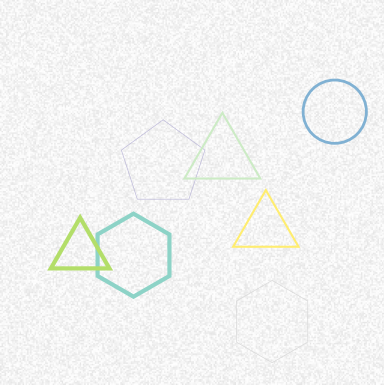[{"shape": "hexagon", "thickness": 3, "radius": 0.54, "center": [0.347, 0.337]}, {"shape": "pentagon", "thickness": 0.5, "radius": 0.57, "center": [0.424, 0.575]}, {"shape": "circle", "thickness": 2, "radius": 0.41, "center": [0.87, 0.71]}, {"shape": "triangle", "thickness": 3, "radius": 0.44, "center": [0.208, 0.347]}, {"shape": "hexagon", "thickness": 0.5, "radius": 0.53, "center": [0.707, 0.165]}, {"shape": "triangle", "thickness": 1.5, "radius": 0.57, "center": [0.578, 0.593]}, {"shape": "triangle", "thickness": 1.5, "radius": 0.49, "center": [0.69, 0.408]}]